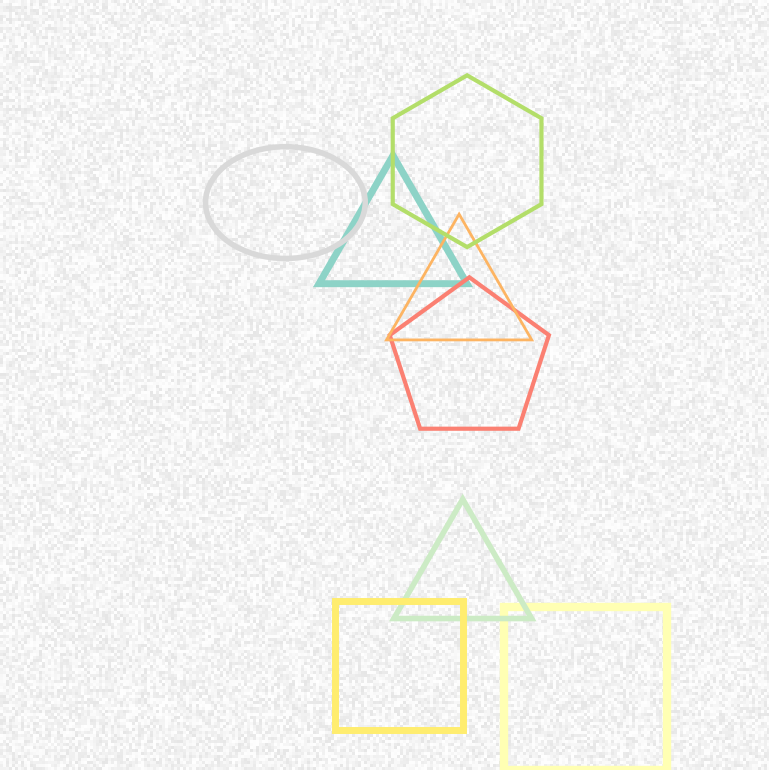[{"shape": "triangle", "thickness": 2.5, "radius": 0.55, "center": [0.51, 0.687]}, {"shape": "square", "thickness": 3, "radius": 0.53, "center": [0.76, 0.106]}, {"shape": "pentagon", "thickness": 1.5, "radius": 0.54, "center": [0.61, 0.531]}, {"shape": "triangle", "thickness": 1, "radius": 0.54, "center": [0.596, 0.613]}, {"shape": "hexagon", "thickness": 1.5, "radius": 0.56, "center": [0.607, 0.791]}, {"shape": "oval", "thickness": 2, "radius": 0.52, "center": [0.371, 0.737]}, {"shape": "triangle", "thickness": 2, "radius": 0.52, "center": [0.601, 0.248]}, {"shape": "square", "thickness": 2.5, "radius": 0.42, "center": [0.518, 0.136]}]